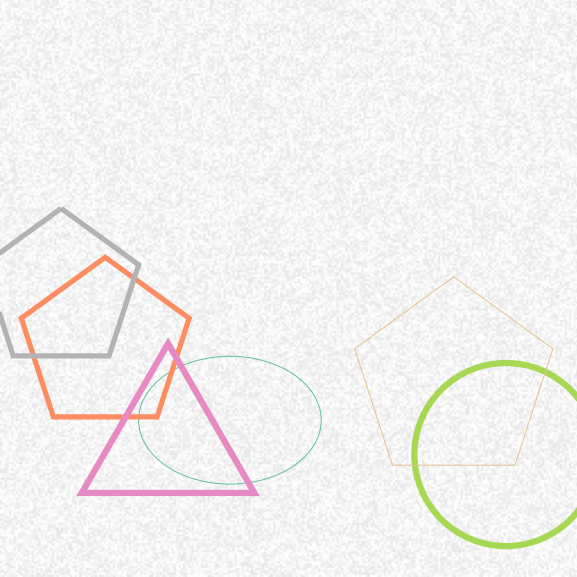[{"shape": "oval", "thickness": 0.5, "radius": 0.79, "center": [0.398, 0.272]}, {"shape": "pentagon", "thickness": 2.5, "radius": 0.76, "center": [0.182, 0.401]}, {"shape": "triangle", "thickness": 3, "radius": 0.86, "center": [0.291, 0.232]}, {"shape": "circle", "thickness": 3, "radius": 0.79, "center": [0.876, 0.212]}, {"shape": "pentagon", "thickness": 0.5, "radius": 0.9, "center": [0.786, 0.34]}, {"shape": "pentagon", "thickness": 2.5, "radius": 0.71, "center": [0.106, 0.497]}]